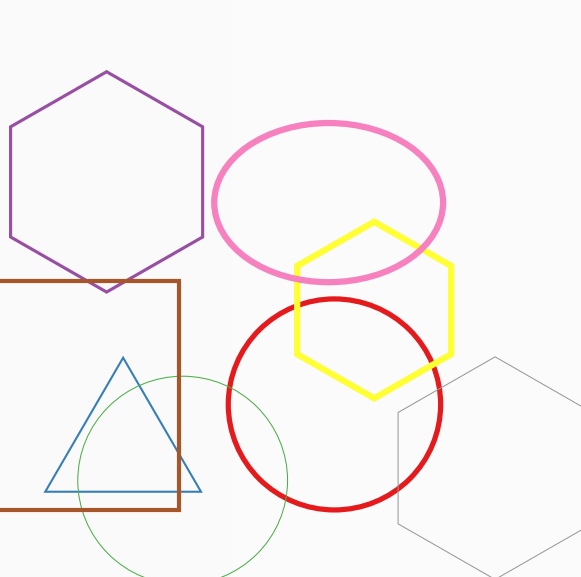[{"shape": "circle", "thickness": 2.5, "radius": 0.91, "center": [0.575, 0.299]}, {"shape": "triangle", "thickness": 1, "radius": 0.77, "center": [0.212, 0.225]}, {"shape": "circle", "thickness": 0.5, "radius": 0.9, "center": [0.314, 0.167]}, {"shape": "hexagon", "thickness": 1.5, "radius": 0.95, "center": [0.183, 0.684]}, {"shape": "hexagon", "thickness": 3, "radius": 0.76, "center": [0.644, 0.462]}, {"shape": "square", "thickness": 2, "radius": 0.99, "center": [0.109, 0.314]}, {"shape": "oval", "thickness": 3, "radius": 0.98, "center": [0.565, 0.648]}, {"shape": "hexagon", "thickness": 0.5, "radius": 0.96, "center": [0.852, 0.188]}]